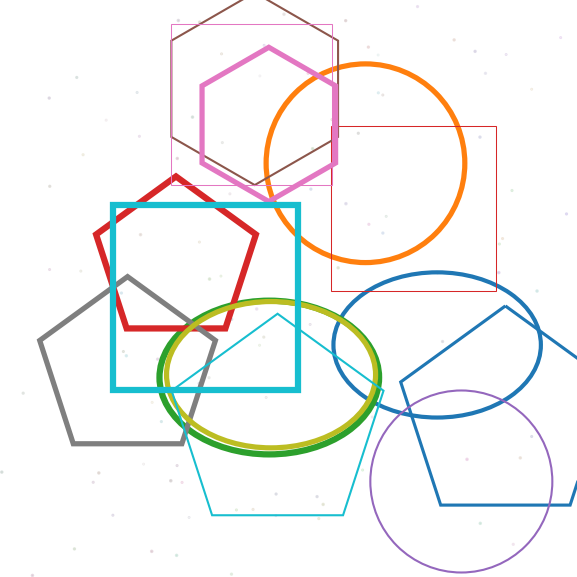[{"shape": "oval", "thickness": 2, "radius": 0.9, "center": [0.757, 0.402]}, {"shape": "pentagon", "thickness": 1.5, "radius": 0.95, "center": [0.875, 0.279]}, {"shape": "circle", "thickness": 2.5, "radius": 0.86, "center": [0.633, 0.716]}, {"shape": "oval", "thickness": 3, "radius": 0.95, "center": [0.466, 0.345]}, {"shape": "square", "thickness": 0.5, "radius": 0.72, "center": [0.716, 0.638]}, {"shape": "pentagon", "thickness": 3, "radius": 0.73, "center": [0.305, 0.548]}, {"shape": "circle", "thickness": 1, "radius": 0.79, "center": [0.799, 0.165]}, {"shape": "hexagon", "thickness": 1, "radius": 0.83, "center": [0.441, 0.845]}, {"shape": "square", "thickness": 0.5, "radius": 0.7, "center": [0.436, 0.819]}, {"shape": "hexagon", "thickness": 2.5, "radius": 0.67, "center": [0.466, 0.784]}, {"shape": "pentagon", "thickness": 2.5, "radius": 0.8, "center": [0.221, 0.36]}, {"shape": "oval", "thickness": 2.5, "radius": 0.9, "center": [0.469, 0.35]}, {"shape": "pentagon", "thickness": 1, "radius": 0.96, "center": [0.481, 0.263]}, {"shape": "square", "thickness": 3, "radius": 0.8, "center": [0.356, 0.484]}]